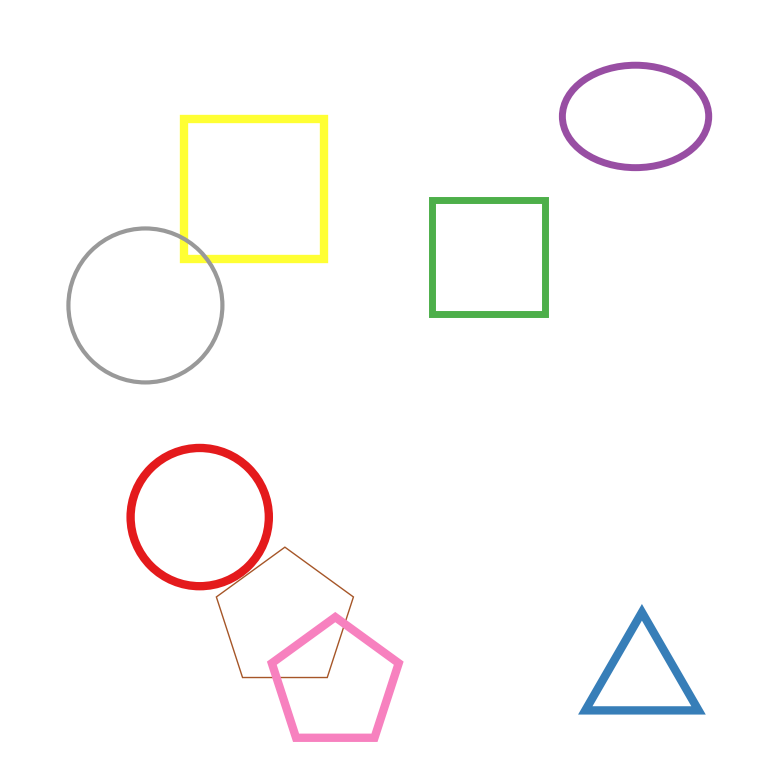[{"shape": "circle", "thickness": 3, "radius": 0.45, "center": [0.259, 0.328]}, {"shape": "triangle", "thickness": 3, "radius": 0.42, "center": [0.834, 0.12]}, {"shape": "square", "thickness": 2.5, "radius": 0.37, "center": [0.634, 0.666]}, {"shape": "oval", "thickness": 2.5, "radius": 0.48, "center": [0.825, 0.849]}, {"shape": "square", "thickness": 3, "radius": 0.45, "center": [0.33, 0.755]}, {"shape": "pentagon", "thickness": 0.5, "radius": 0.47, "center": [0.37, 0.196]}, {"shape": "pentagon", "thickness": 3, "radius": 0.43, "center": [0.435, 0.112]}, {"shape": "circle", "thickness": 1.5, "radius": 0.5, "center": [0.189, 0.603]}]